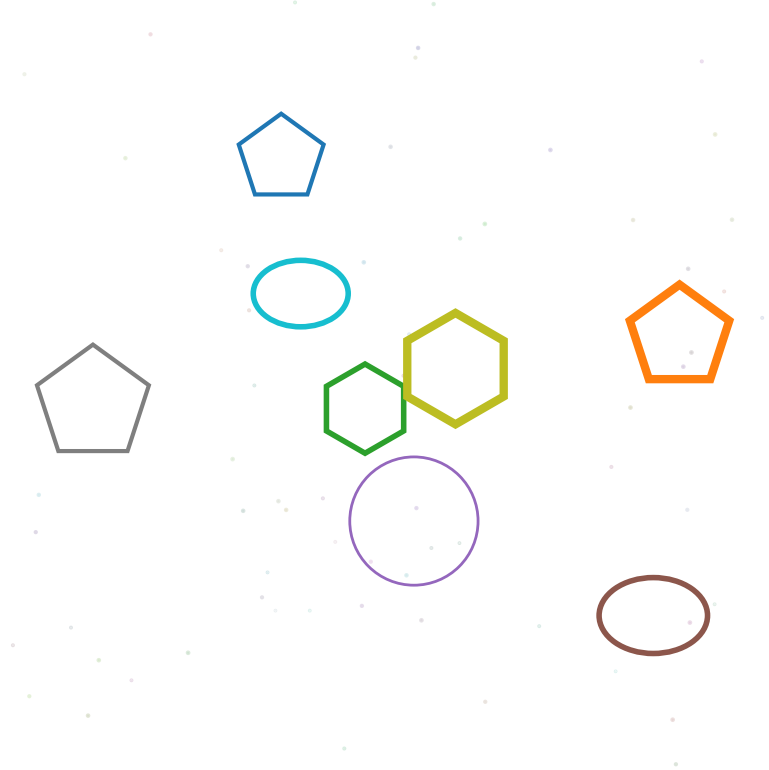[{"shape": "pentagon", "thickness": 1.5, "radius": 0.29, "center": [0.365, 0.794]}, {"shape": "pentagon", "thickness": 3, "radius": 0.34, "center": [0.883, 0.563]}, {"shape": "hexagon", "thickness": 2, "radius": 0.29, "center": [0.474, 0.469]}, {"shape": "circle", "thickness": 1, "radius": 0.42, "center": [0.538, 0.323]}, {"shape": "oval", "thickness": 2, "radius": 0.35, "center": [0.848, 0.201]}, {"shape": "pentagon", "thickness": 1.5, "radius": 0.38, "center": [0.121, 0.476]}, {"shape": "hexagon", "thickness": 3, "radius": 0.36, "center": [0.592, 0.521]}, {"shape": "oval", "thickness": 2, "radius": 0.31, "center": [0.391, 0.619]}]